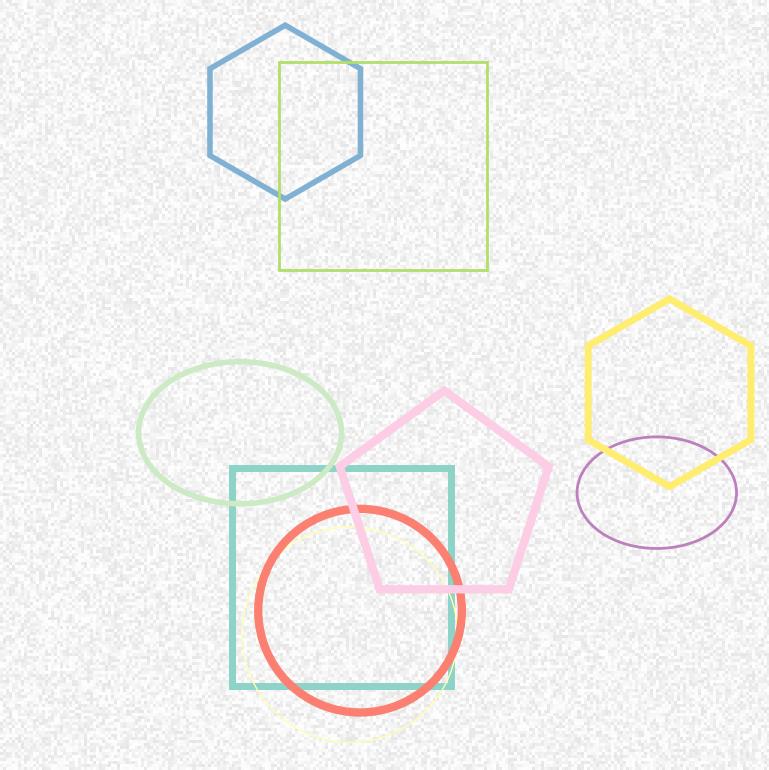[{"shape": "square", "thickness": 2.5, "radius": 0.71, "center": [0.443, 0.251]}, {"shape": "circle", "thickness": 0.5, "radius": 0.7, "center": [0.454, 0.176]}, {"shape": "circle", "thickness": 3, "radius": 0.66, "center": [0.468, 0.207]}, {"shape": "hexagon", "thickness": 2, "radius": 0.56, "center": [0.37, 0.854]}, {"shape": "square", "thickness": 1, "radius": 0.67, "center": [0.498, 0.784]}, {"shape": "pentagon", "thickness": 3, "radius": 0.71, "center": [0.577, 0.35]}, {"shape": "oval", "thickness": 1, "radius": 0.52, "center": [0.853, 0.36]}, {"shape": "oval", "thickness": 2, "radius": 0.66, "center": [0.312, 0.438]}, {"shape": "hexagon", "thickness": 2.5, "radius": 0.61, "center": [0.869, 0.49]}]